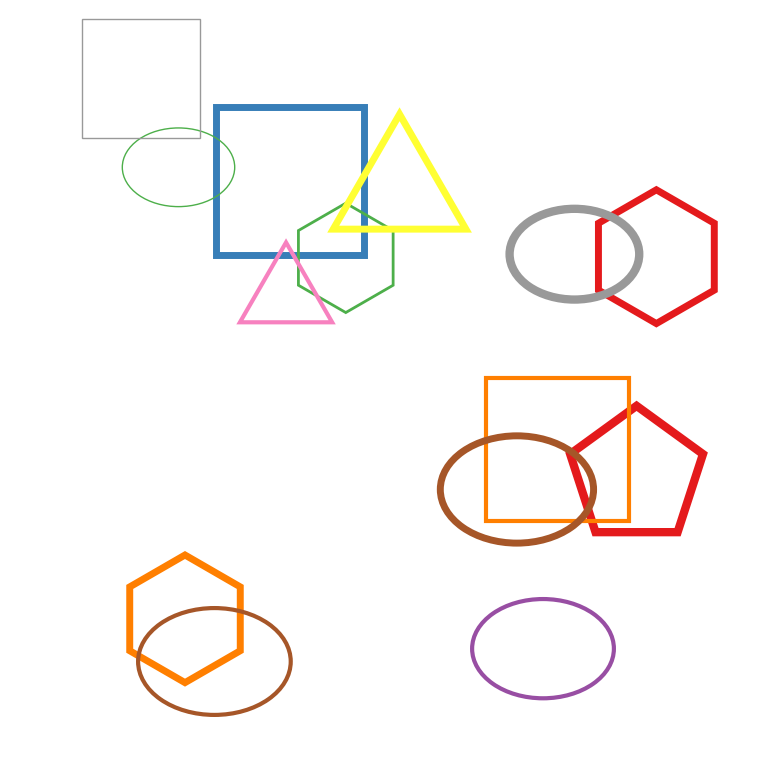[{"shape": "pentagon", "thickness": 3, "radius": 0.45, "center": [0.827, 0.382]}, {"shape": "hexagon", "thickness": 2.5, "radius": 0.43, "center": [0.852, 0.667]}, {"shape": "square", "thickness": 2.5, "radius": 0.48, "center": [0.377, 0.764]}, {"shape": "oval", "thickness": 0.5, "radius": 0.36, "center": [0.232, 0.783]}, {"shape": "hexagon", "thickness": 1, "radius": 0.36, "center": [0.449, 0.665]}, {"shape": "oval", "thickness": 1.5, "radius": 0.46, "center": [0.705, 0.158]}, {"shape": "square", "thickness": 1.5, "radius": 0.47, "center": [0.724, 0.416]}, {"shape": "hexagon", "thickness": 2.5, "radius": 0.41, "center": [0.24, 0.196]}, {"shape": "triangle", "thickness": 2.5, "radius": 0.5, "center": [0.519, 0.752]}, {"shape": "oval", "thickness": 1.5, "radius": 0.5, "center": [0.278, 0.141]}, {"shape": "oval", "thickness": 2.5, "radius": 0.5, "center": [0.671, 0.364]}, {"shape": "triangle", "thickness": 1.5, "radius": 0.35, "center": [0.371, 0.616]}, {"shape": "square", "thickness": 0.5, "radius": 0.38, "center": [0.183, 0.898]}, {"shape": "oval", "thickness": 3, "radius": 0.42, "center": [0.746, 0.67]}]